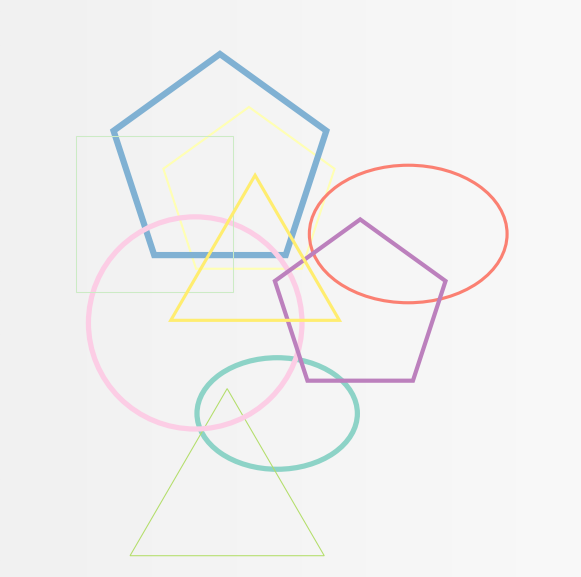[{"shape": "oval", "thickness": 2.5, "radius": 0.69, "center": [0.477, 0.283]}, {"shape": "pentagon", "thickness": 1, "radius": 0.77, "center": [0.428, 0.659]}, {"shape": "oval", "thickness": 1.5, "radius": 0.85, "center": [0.702, 0.594]}, {"shape": "pentagon", "thickness": 3, "radius": 0.96, "center": [0.378, 0.713]}, {"shape": "triangle", "thickness": 0.5, "radius": 0.96, "center": [0.391, 0.133]}, {"shape": "circle", "thickness": 2.5, "radius": 0.92, "center": [0.336, 0.44]}, {"shape": "pentagon", "thickness": 2, "radius": 0.77, "center": [0.62, 0.465]}, {"shape": "square", "thickness": 0.5, "radius": 0.67, "center": [0.265, 0.628]}, {"shape": "triangle", "thickness": 1.5, "radius": 0.84, "center": [0.439, 0.528]}]